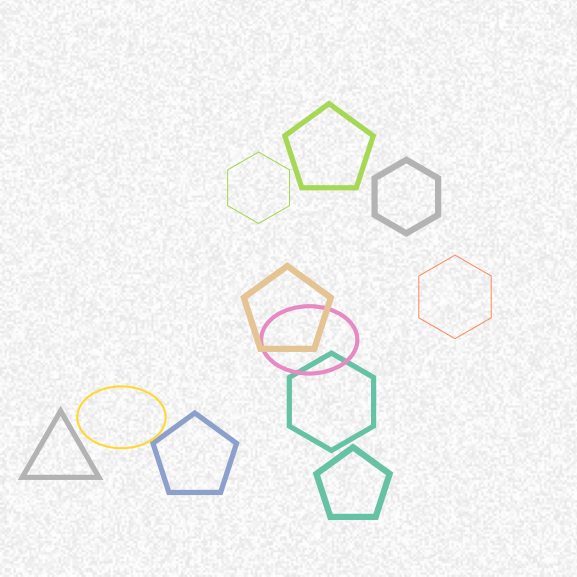[{"shape": "hexagon", "thickness": 2.5, "radius": 0.42, "center": [0.574, 0.303]}, {"shape": "pentagon", "thickness": 3, "radius": 0.33, "center": [0.611, 0.158]}, {"shape": "hexagon", "thickness": 0.5, "radius": 0.36, "center": [0.788, 0.485]}, {"shape": "pentagon", "thickness": 2.5, "radius": 0.38, "center": [0.337, 0.208]}, {"shape": "oval", "thickness": 2, "radius": 0.42, "center": [0.535, 0.411]}, {"shape": "pentagon", "thickness": 2.5, "radius": 0.4, "center": [0.57, 0.739]}, {"shape": "hexagon", "thickness": 0.5, "radius": 0.31, "center": [0.448, 0.674]}, {"shape": "oval", "thickness": 1, "radius": 0.38, "center": [0.21, 0.277]}, {"shape": "pentagon", "thickness": 3, "radius": 0.4, "center": [0.498, 0.459]}, {"shape": "triangle", "thickness": 2.5, "radius": 0.38, "center": [0.105, 0.211]}, {"shape": "hexagon", "thickness": 3, "radius": 0.32, "center": [0.704, 0.659]}]